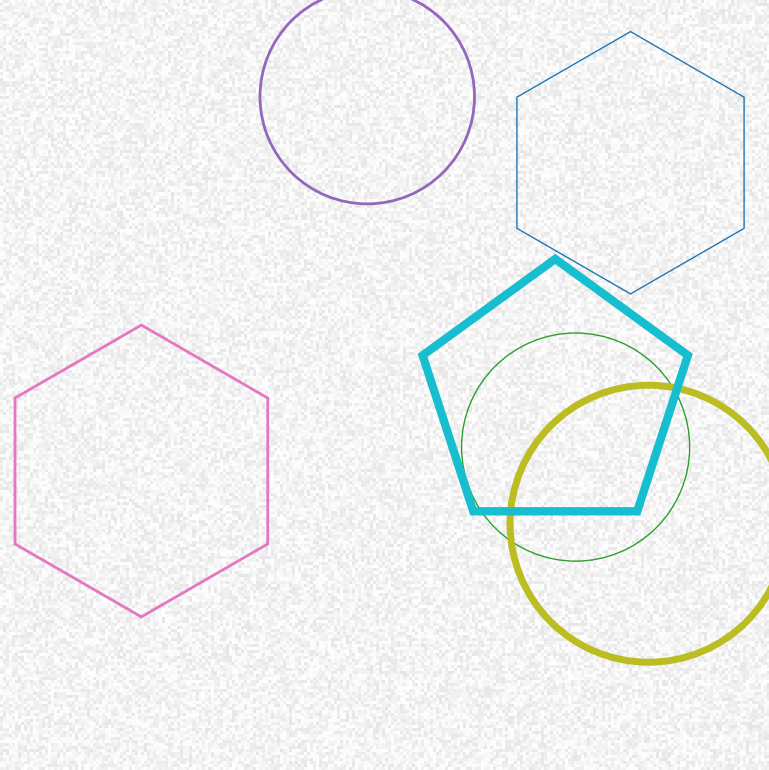[{"shape": "hexagon", "thickness": 0.5, "radius": 0.85, "center": [0.819, 0.789]}, {"shape": "circle", "thickness": 0.5, "radius": 0.74, "center": [0.748, 0.419]}, {"shape": "circle", "thickness": 1, "radius": 0.7, "center": [0.477, 0.875]}, {"shape": "hexagon", "thickness": 1, "radius": 0.95, "center": [0.184, 0.388]}, {"shape": "circle", "thickness": 2.5, "radius": 0.9, "center": [0.842, 0.32]}, {"shape": "pentagon", "thickness": 3, "radius": 0.91, "center": [0.721, 0.483]}]